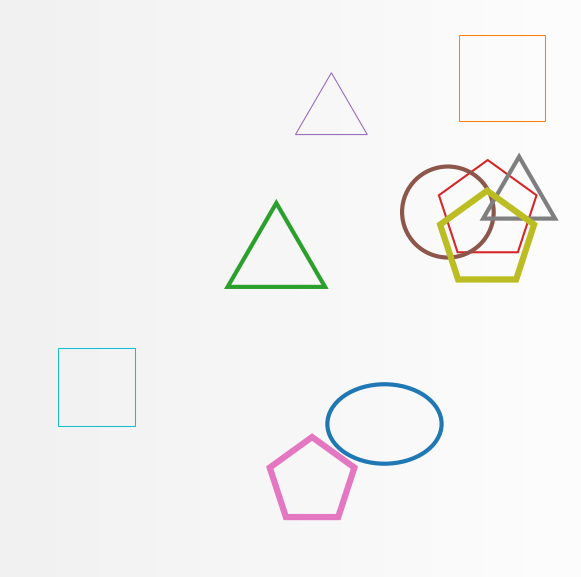[{"shape": "oval", "thickness": 2, "radius": 0.49, "center": [0.661, 0.265]}, {"shape": "square", "thickness": 0.5, "radius": 0.37, "center": [0.863, 0.864]}, {"shape": "triangle", "thickness": 2, "radius": 0.48, "center": [0.475, 0.551]}, {"shape": "pentagon", "thickness": 1, "radius": 0.44, "center": [0.839, 0.634]}, {"shape": "triangle", "thickness": 0.5, "radius": 0.36, "center": [0.57, 0.802]}, {"shape": "circle", "thickness": 2, "radius": 0.39, "center": [0.771, 0.632]}, {"shape": "pentagon", "thickness": 3, "radius": 0.38, "center": [0.537, 0.166]}, {"shape": "triangle", "thickness": 2, "radius": 0.36, "center": [0.893, 0.656]}, {"shape": "pentagon", "thickness": 3, "radius": 0.42, "center": [0.838, 0.584]}, {"shape": "square", "thickness": 0.5, "radius": 0.33, "center": [0.166, 0.329]}]